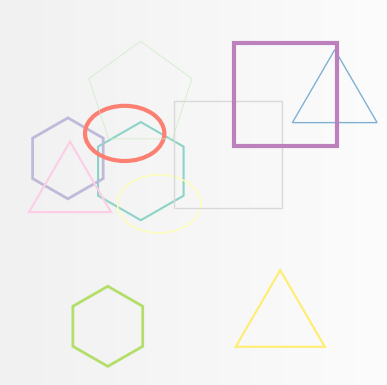[{"shape": "hexagon", "thickness": 1.5, "radius": 0.64, "center": [0.363, 0.555]}, {"shape": "oval", "thickness": 1, "radius": 0.54, "center": [0.411, 0.47]}, {"shape": "hexagon", "thickness": 2, "radius": 0.53, "center": [0.175, 0.589]}, {"shape": "oval", "thickness": 3, "radius": 0.51, "center": [0.322, 0.653]}, {"shape": "triangle", "thickness": 1, "radius": 0.63, "center": [0.864, 0.745]}, {"shape": "hexagon", "thickness": 2, "radius": 0.52, "center": [0.278, 0.152]}, {"shape": "triangle", "thickness": 1.5, "radius": 0.61, "center": [0.181, 0.51]}, {"shape": "square", "thickness": 1, "radius": 0.7, "center": [0.588, 0.598]}, {"shape": "square", "thickness": 3, "radius": 0.67, "center": [0.737, 0.754]}, {"shape": "pentagon", "thickness": 0.5, "radius": 0.7, "center": [0.362, 0.753]}, {"shape": "triangle", "thickness": 1.5, "radius": 0.66, "center": [0.723, 0.166]}]